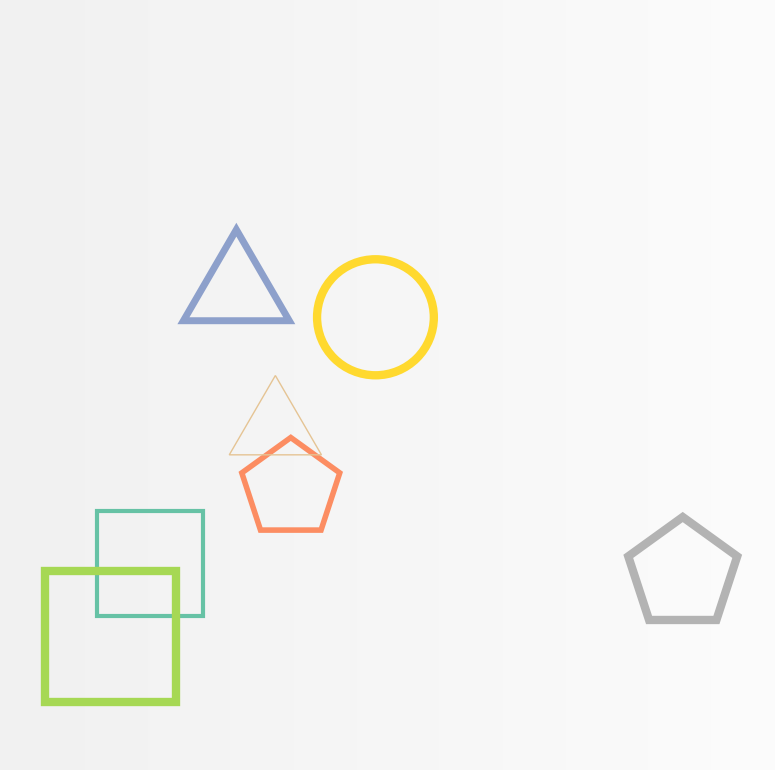[{"shape": "square", "thickness": 1.5, "radius": 0.34, "center": [0.194, 0.268]}, {"shape": "pentagon", "thickness": 2, "radius": 0.33, "center": [0.375, 0.365]}, {"shape": "triangle", "thickness": 2.5, "radius": 0.39, "center": [0.305, 0.623]}, {"shape": "square", "thickness": 3, "radius": 0.42, "center": [0.143, 0.173]}, {"shape": "circle", "thickness": 3, "radius": 0.38, "center": [0.484, 0.588]}, {"shape": "triangle", "thickness": 0.5, "radius": 0.34, "center": [0.355, 0.444]}, {"shape": "pentagon", "thickness": 3, "radius": 0.37, "center": [0.881, 0.255]}]